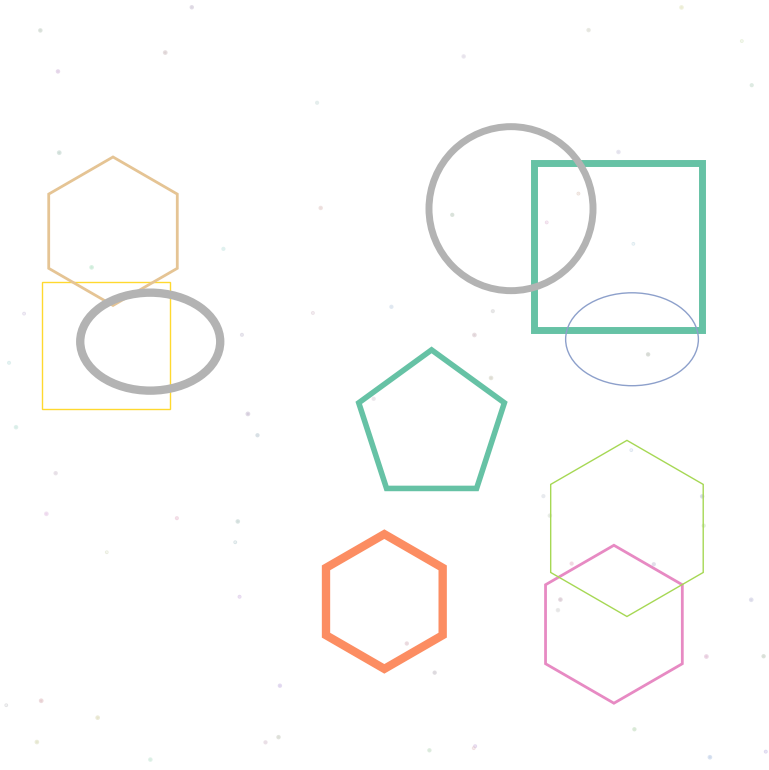[{"shape": "square", "thickness": 2.5, "radius": 0.54, "center": [0.803, 0.68]}, {"shape": "pentagon", "thickness": 2, "radius": 0.5, "center": [0.56, 0.446]}, {"shape": "hexagon", "thickness": 3, "radius": 0.44, "center": [0.499, 0.219]}, {"shape": "oval", "thickness": 0.5, "radius": 0.43, "center": [0.821, 0.559]}, {"shape": "hexagon", "thickness": 1, "radius": 0.51, "center": [0.797, 0.189]}, {"shape": "hexagon", "thickness": 0.5, "radius": 0.57, "center": [0.814, 0.314]}, {"shape": "square", "thickness": 0.5, "radius": 0.41, "center": [0.137, 0.551]}, {"shape": "hexagon", "thickness": 1, "radius": 0.48, "center": [0.147, 0.7]}, {"shape": "circle", "thickness": 2.5, "radius": 0.53, "center": [0.664, 0.729]}, {"shape": "oval", "thickness": 3, "radius": 0.45, "center": [0.195, 0.556]}]